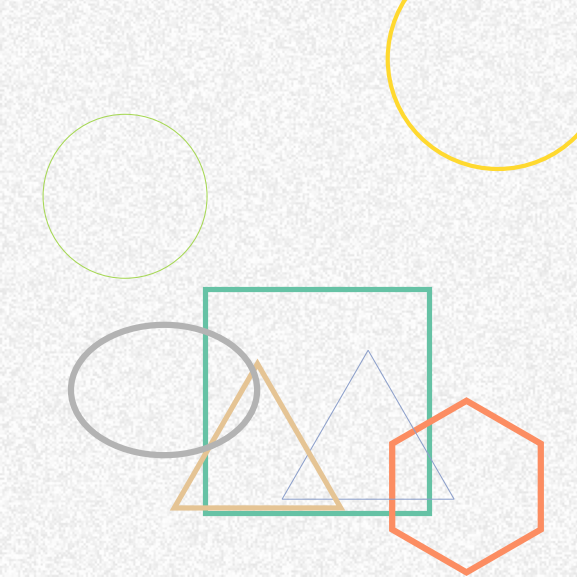[{"shape": "square", "thickness": 2.5, "radius": 0.97, "center": [0.549, 0.305]}, {"shape": "hexagon", "thickness": 3, "radius": 0.74, "center": [0.808, 0.157]}, {"shape": "triangle", "thickness": 0.5, "radius": 0.86, "center": [0.637, 0.221]}, {"shape": "circle", "thickness": 0.5, "radius": 0.71, "center": [0.217, 0.659]}, {"shape": "circle", "thickness": 2, "radius": 0.95, "center": [0.862, 0.897]}, {"shape": "triangle", "thickness": 2.5, "radius": 0.83, "center": [0.446, 0.203]}, {"shape": "oval", "thickness": 3, "radius": 0.81, "center": [0.284, 0.324]}]